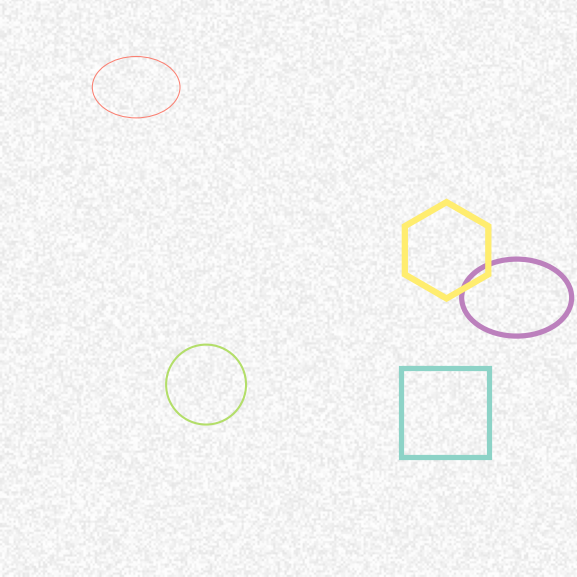[{"shape": "square", "thickness": 2.5, "radius": 0.38, "center": [0.771, 0.285]}, {"shape": "oval", "thickness": 0.5, "radius": 0.38, "center": [0.236, 0.848]}, {"shape": "circle", "thickness": 1, "radius": 0.35, "center": [0.357, 0.333]}, {"shape": "oval", "thickness": 2.5, "radius": 0.48, "center": [0.895, 0.484]}, {"shape": "hexagon", "thickness": 3, "radius": 0.42, "center": [0.773, 0.566]}]